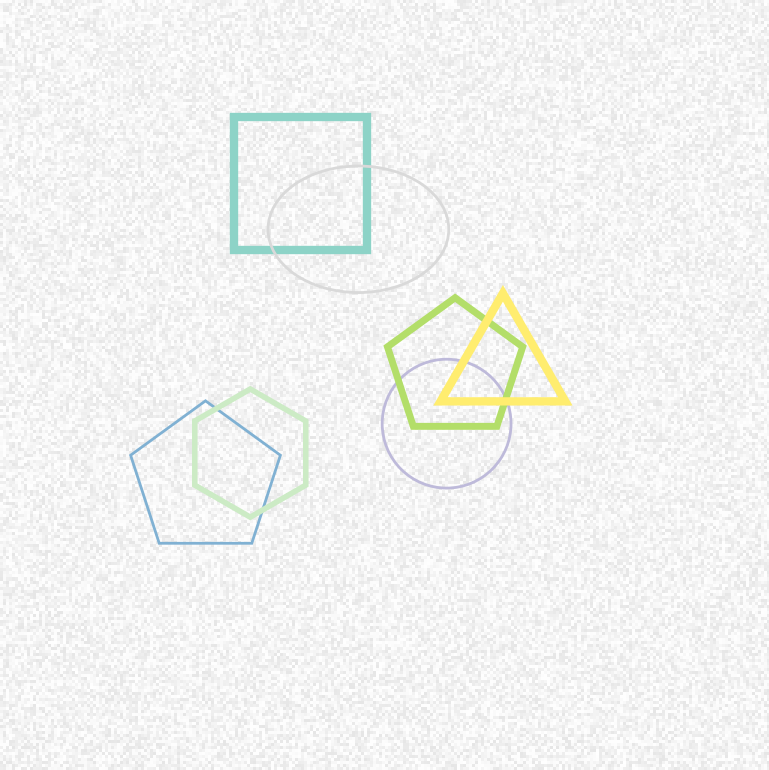[{"shape": "square", "thickness": 3, "radius": 0.43, "center": [0.39, 0.762]}, {"shape": "circle", "thickness": 1, "radius": 0.42, "center": [0.58, 0.45]}, {"shape": "pentagon", "thickness": 1, "radius": 0.51, "center": [0.267, 0.377]}, {"shape": "pentagon", "thickness": 2.5, "radius": 0.46, "center": [0.591, 0.521]}, {"shape": "oval", "thickness": 1, "radius": 0.59, "center": [0.465, 0.702]}, {"shape": "hexagon", "thickness": 2, "radius": 0.42, "center": [0.325, 0.412]}, {"shape": "triangle", "thickness": 3, "radius": 0.47, "center": [0.653, 0.526]}]